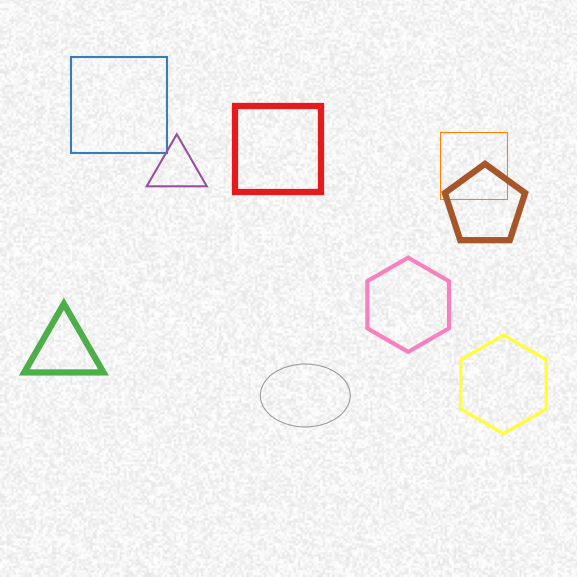[{"shape": "square", "thickness": 3, "radius": 0.37, "center": [0.482, 0.741]}, {"shape": "square", "thickness": 1, "radius": 0.42, "center": [0.205, 0.818]}, {"shape": "triangle", "thickness": 3, "radius": 0.4, "center": [0.111, 0.394]}, {"shape": "triangle", "thickness": 1, "radius": 0.3, "center": [0.306, 0.707]}, {"shape": "square", "thickness": 0.5, "radius": 0.29, "center": [0.82, 0.713]}, {"shape": "hexagon", "thickness": 1.5, "radius": 0.43, "center": [0.872, 0.334]}, {"shape": "pentagon", "thickness": 3, "radius": 0.37, "center": [0.84, 0.642]}, {"shape": "hexagon", "thickness": 2, "radius": 0.41, "center": [0.707, 0.471]}, {"shape": "oval", "thickness": 0.5, "radius": 0.39, "center": [0.529, 0.314]}]